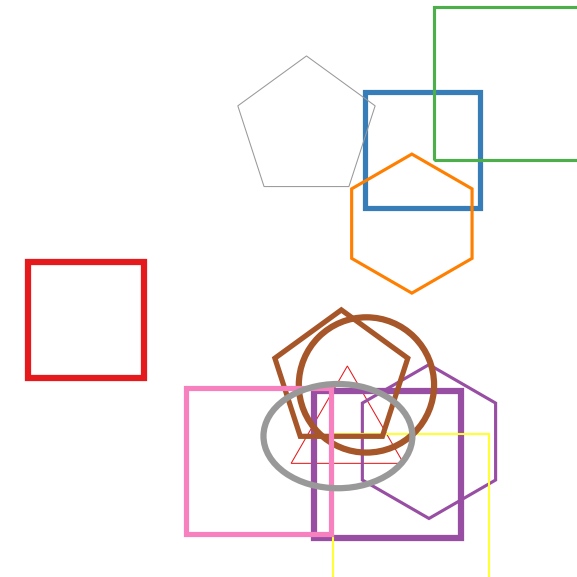[{"shape": "triangle", "thickness": 0.5, "radius": 0.56, "center": [0.601, 0.253]}, {"shape": "square", "thickness": 3, "radius": 0.5, "center": [0.148, 0.445]}, {"shape": "square", "thickness": 2.5, "radius": 0.5, "center": [0.731, 0.739]}, {"shape": "square", "thickness": 1.5, "radius": 0.66, "center": [0.884, 0.855]}, {"shape": "hexagon", "thickness": 1.5, "radius": 0.67, "center": [0.743, 0.235]}, {"shape": "square", "thickness": 3, "radius": 0.63, "center": [0.671, 0.195]}, {"shape": "hexagon", "thickness": 1.5, "radius": 0.6, "center": [0.713, 0.612]}, {"shape": "square", "thickness": 1, "radius": 0.68, "center": [0.712, 0.112]}, {"shape": "circle", "thickness": 3, "radius": 0.59, "center": [0.635, 0.333]}, {"shape": "pentagon", "thickness": 2.5, "radius": 0.6, "center": [0.591, 0.341]}, {"shape": "square", "thickness": 2.5, "radius": 0.63, "center": [0.448, 0.201]}, {"shape": "pentagon", "thickness": 0.5, "radius": 0.63, "center": [0.531, 0.777]}, {"shape": "oval", "thickness": 3, "radius": 0.64, "center": [0.585, 0.244]}]